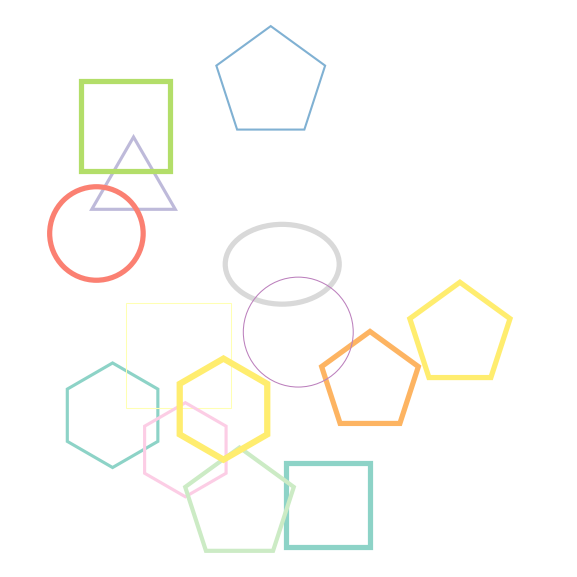[{"shape": "square", "thickness": 2.5, "radius": 0.36, "center": [0.568, 0.124]}, {"shape": "hexagon", "thickness": 1.5, "radius": 0.45, "center": [0.195, 0.28]}, {"shape": "square", "thickness": 0.5, "radius": 0.45, "center": [0.309, 0.383]}, {"shape": "triangle", "thickness": 1.5, "radius": 0.42, "center": [0.231, 0.678]}, {"shape": "circle", "thickness": 2.5, "radius": 0.4, "center": [0.167, 0.595]}, {"shape": "pentagon", "thickness": 1, "radius": 0.5, "center": [0.469, 0.855]}, {"shape": "pentagon", "thickness": 2.5, "radius": 0.44, "center": [0.641, 0.337]}, {"shape": "square", "thickness": 2.5, "radius": 0.39, "center": [0.217, 0.781]}, {"shape": "hexagon", "thickness": 1.5, "radius": 0.41, "center": [0.321, 0.22]}, {"shape": "oval", "thickness": 2.5, "radius": 0.49, "center": [0.489, 0.542]}, {"shape": "circle", "thickness": 0.5, "radius": 0.48, "center": [0.516, 0.424]}, {"shape": "pentagon", "thickness": 2, "radius": 0.49, "center": [0.415, 0.125]}, {"shape": "pentagon", "thickness": 2.5, "radius": 0.46, "center": [0.796, 0.419]}, {"shape": "hexagon", "thickness": 3, "radius": 0.44, "center": [0.387, 0.291]}]